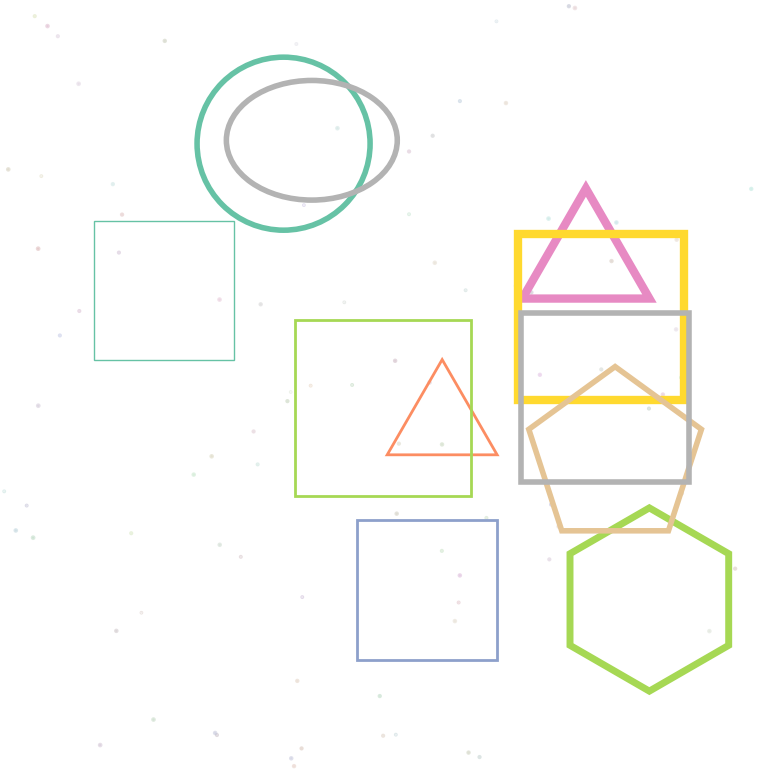[{"shape": "circle", "thickness": 2, "radius": 0.56, "center": [0.368, 0.813]}, {"shape": "square", "thickness": 0.5, "radius": 0.45, "center": [0.213, 0.623]}, {"shape": "triangle", "thickness": 1, "radius": 0.41, "center": [0.574, 0.451]}, {"shape": "square", "thickness": 1, "radius": 0.46, "center": [0.554, 0.234]}, {"shape": "triangle", "thickness": 3, "radius": 0.48, "center": [0.761, 0.66]}, {"shape": "square", "thickness": 1, "radius": 0.57, "center": [0.497, 0.47]}, {"shape": "hexagon", "thickness": 2.5, "radius": 0.59, "center": [0.843, 0.221]}, {"shape": "square", "thickness": 3, "radius": 0.54, "center": [0.781, 0.588]}, {"shape": "pentagon", "thickness": 2, "radius": 0.59, "center": [0.799, 0.406]}, {"shape": "square", "thickness": 2, "radius": 0.55, "center": [0.786, 0.484]}, {"shape": "oval", "thickness": 2, "radius": 0.55, "center": [0.405, 0.818]}]